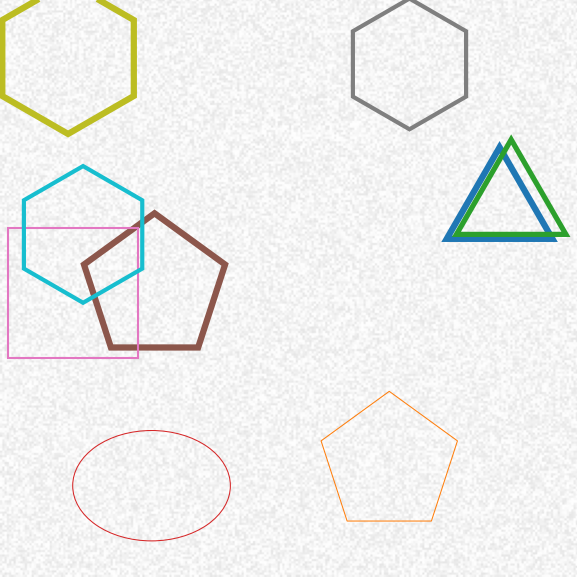[{"shape": "triangle", "thickness": 3, "radius": 0.53, "center": [0.865, 0.638]}, {"shape": "pentagon", "thickness": 0.5, "radius": 0.62, "center": [0.674, 0.197]}, {"shape": "triangle", "thickness": 2.5, "radius": 0.55, "center": [0.885, 0.648]}, {"shape": "oval", "thickness": 0.5, "radius": 0.68, "center": [0.262, 0.158]}, {"shape": "pentagon", "thickness": 3, "radius": 0.64, "center": [0.268, 0.501]}, {"shape": "square", "thickness": 1, "radius": 0.56, "center": [0.127, 0.492]}, {"shape": "hexagon", "thickness": 2, "radius": 0.57, "center": [0.709, 0.888]}, {"shape": "hexagon", "thickness": 3, "radius": 0.66, "center": [0.118, 0.899]}, {"shape": "hexagon", "thickness": 2, "radius": 0.59, "center": [0.144, 0.593]}]